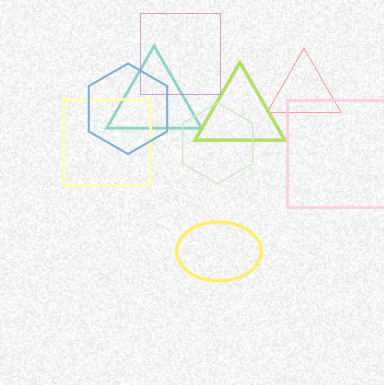[{"shape": "triangle", "thickness": 2, "radius": 0.71, "center": [0.4, 0.738]}, {"shape": "square", "thickness": 2, "radius": 0.56, "center": [0.277, 0.631]}, {"shape": "triangle", "thickness": 0.5, "radius": 0.55, "center": [0.79, 0.764]}, {"shape": "hexagon", "thickness": 1.5, "radius": 0.59, "center": [0.332, 0.717]}, {"shape": "triangle", "thickness": 2.5, "radius": 0.67, "center": [0.623, 0.703]}, {"shape": "square", "thickness": 2, "radius": 0.69, "center": [0.884, 0.602]}, {"shape": "square", "thickness": 0.5, "radius": 0.52, "center": [0.467, 0.861]}, {"shape": "hexagon", "thickness": 1, "radius": 0.53, "center": [0.565, 0.628]}, {"shape": "oval", "thickness": 2.5, "radius": 0.55, "center": [0.569, 0.347]}]